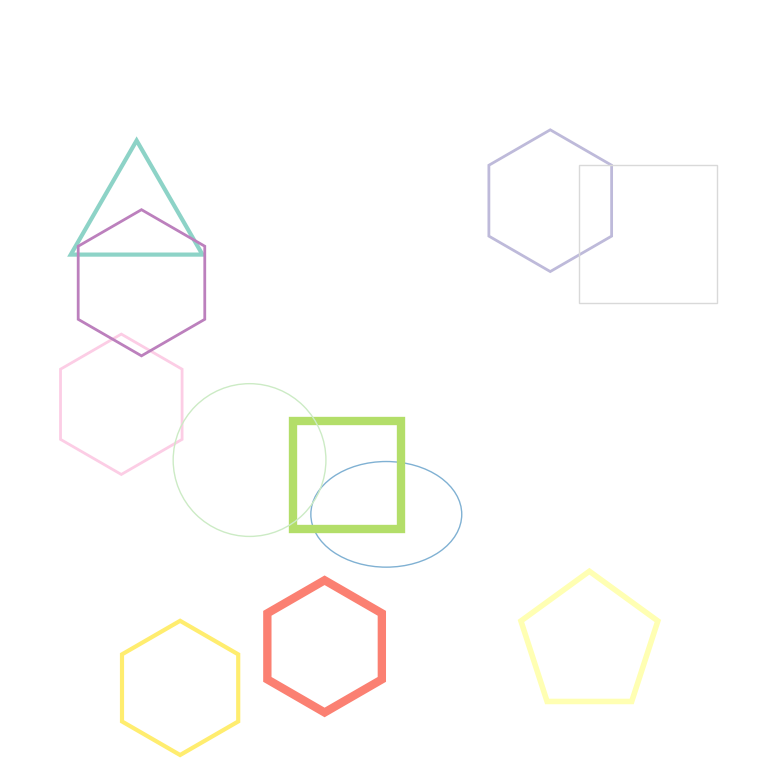[{"shape": "triangle", "thickness": 1.5, "radius": 0.49, "center": [0.177, 0.719]}, {"shape": "pentagon", "thickness": 2, "radius": 0.47, "center": [0.765, 0.165]}, {"shape": "hexagon", "thickness": 1, "radius": 0.46, "center": [0.715, 0.739]}, {"shape": "hexagon", "thickness": 3, "radius": 0.43, "center": [0.422, 0.161]}, {"shape": "oval", "thickness": 0.5, "radius": 0.49, "center": [0.502, 0.332]}, {"shape": "square", "thickness": 3, "radius": 0.35, "center": [0.451, 0.383]}, {"shape": "hexagon", "thickness": 1, "radius": 0.46, "center": [0.158, 0.475]}, {"shape": "square", "thickness": 0.5, "radius": 0.45, "center": [0.842, 0.696]}, {"shape": "hexagon", "thickness": 1, "radius": 0.47, "center": [0.184, 0.633]}, {"shape": "circle", "thickness": 0.5, "radius": 0.5, "center": [0.324, 0.403]}, {"shape": "hexagon", "thickness": 1.5, "radius": 0.44, "center": [0.234, 0.107]}]